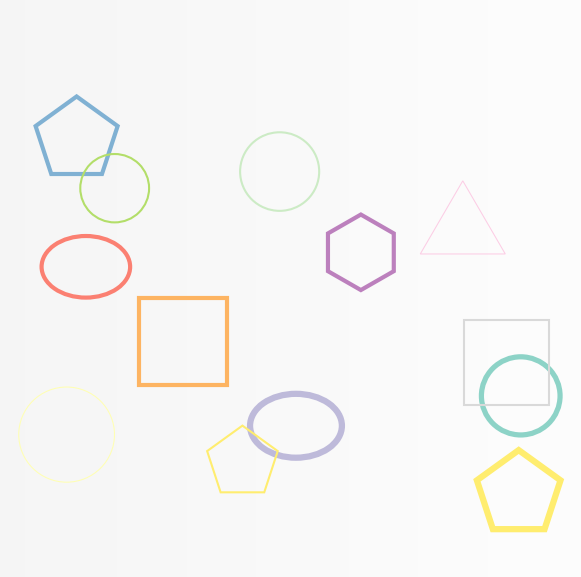[{"shape": "circle", "thickness": 2.5, "radius": 0.34, "center": [0.896, 0.314]}, {"shape": "circle", "thickness": 0.5, "radius": 0.41, "center": [0.115, 0.247]}, {"shape": "oval", "thickness": 3, "radius": 0.4, "center": [0.509, 0.262]}, {"shape": "oval", "thickness": 2, "radius": 0.38, "center": [0.148, 0.537]}, {"shape": "pentagon", "thickness": 2, "radius": 0.37, "center": [0.132, 0.758]}, {"shape": "square", "thickness": 2, "radius": 0.38, "center": [0.315, 0.407]}, {"shape": "circle", "thickness": 1, "radius": 0.3, "center": [0.197, 0.673]}, {"shape": "triangle", "thickness": 0.5, "radius": 0.42, "center": [0.796, 0.602]}, {"shape": "square", "thickness": 1, "radius": 0.37, "center": [0.871, 0.372]}, {"shape": "hexagon", "thickness": 2, "radius": 0.33, "center": [0.621, 0.562]}, {"shape": "circle", "thickness": 1, "radius": 0.34, "center": [0.481, 0.702]}, {"shape": "pentagon", "thickness": 1, "radius": 0.32, "center": [0.417, 0.198]}, {"shape": "pentagon", "thickness": 3, "radius": 0.38, "center": [0.892, 0.144]}]